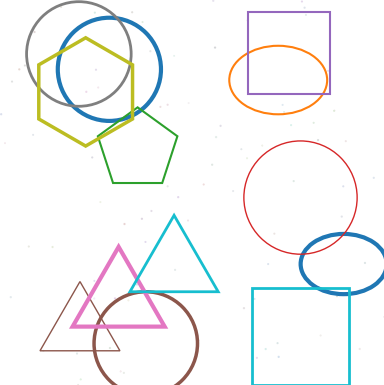[{"shape": "circle", "thickness": 3, "radius": 0.67, "center": [0.284, 0.82]}, {"shape": "oval", "thickness": 3, "radius": 0.56, "center": [0.893, 0.314]}, {"shape": "oval", "thickness": 1.5, "radius": 0.64, "center": [0.723, 0.792]}, {"shape": "pentagon", "thickness": 1.5, "radius": 0.54, "center": [0.357, 0.613]}, {"shape": "circle", "thickness": 1, "radius": 0.74, "center": [0.781, 0.487]}, {"shape": "square", "thickness": 1.5, "radius": 0.53, "center": [0.75, 0.863]}, {"shape": "triangle", "thickness": 1, "radius": 0.6, "center": [0.208, 0.149]}, {"shape": "circle", "thickness": 2.5, "radius": 0.67, "center": [0.379, 0.108]}, {"shape": "triangle", "thickness": 3, "radius": 0.69, "center": [0.308, 0.221]}, {"shape": "circle", "thickness": 2, "radius": 0.68, "center": [0.205, 0.86]}, {"shape": "hexagon", "thickness": 2.5, "radius": 0.7, "center": [0.222, 0.761]}, {"shape": "triangle", "thickness": 2, "radius": 0.66, "center": [0.452, 0.308]}, {"shape": "square", "thickness": 2, "radius": 0.63, "center": [0.78, 0.126]}]